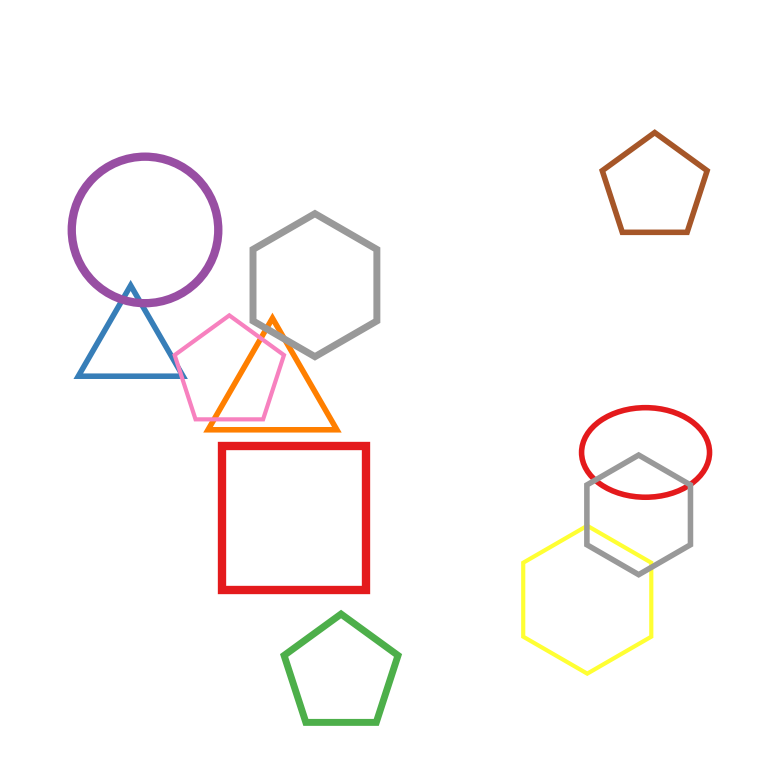[{"shape": "oval", "thickness": 2, "radius": 0.42, "center": [0.838, 0.412]}, {"shape": "square", "thickness": 3, "radius": 0.47, "center": [0.382, 0.327]}, {"shape": "triangle", "thickness": 2, "radius": 0.39, "center": [0.17, 0.551]}, {"shape": "pentagon", "thickness": 2.5, "radius": 0.39, "center": [0.443, 0.125]}, {"shape": "circle", "thickness": 3, "radius": 0.48, "center": [0.188, 0.701]}, {"shape": "triangle", "thickness": 2, "radius": 0.48, "center": [0.354, 0.49]}, {"shape": "hexagon", "thickness": 1.5, "radius": 0.48, "center": [0.763, 0.221]}, {"shape": "pentagon", "thickness": 2, "radius": 0.36, "center": [0.85, 0.756]}, {"shape": "pentagon", "thickness": 1.5, "radius": 0.37, "center": [0.298, 0.516]}, {"shape": "hexagon", "thickness": 2, "radius": 0.39, "center": [0.829, 0.331]}, {"shape": "hexagon", "thickness": 2.5, "radius": 0.46, "center": [0.409, 0.63]}]